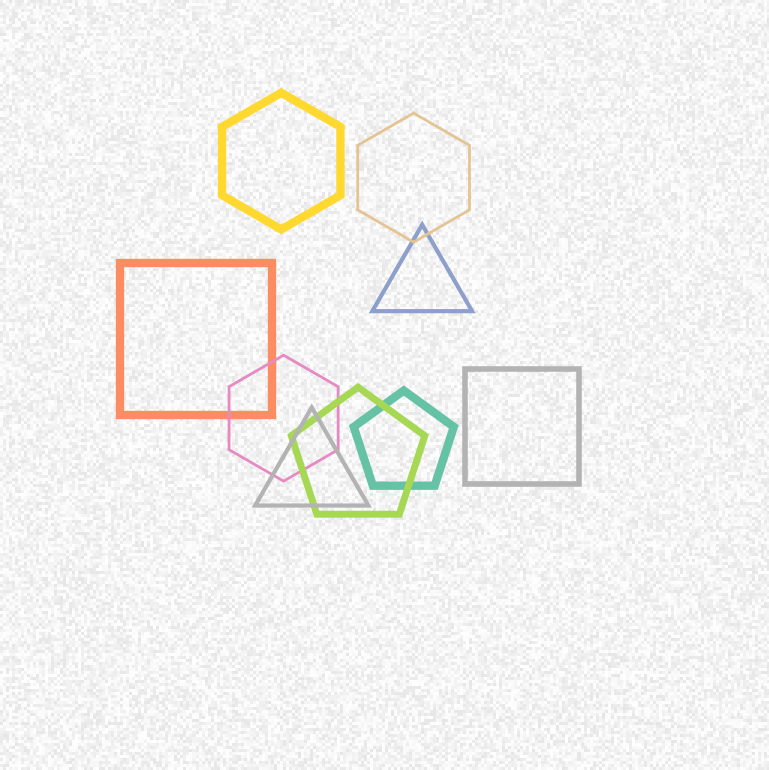[{"shape": "pentagon", "thickness": 3, "radius": 0.34, "center": [0.524, 0.425]}, {"shape": "square", "thickness": 3, "radius": 0.49, "center": [0.255, 0.56]}, {"shape": "triangle", "thickness": 1.5, "radius": 0.37, "center": [0.548, 0.633]}, {"shape": "hexagon", "thickness": 1, "radius": 0.41, "center": [0.368, 0.457]}, {"shape": "pentagon", "thickness": 2.5, "radius": 0.46, "center": [0.465, 0.406]}, {"shape": "hexagon", "thickness": 3, "radius": 0.44, "center": [0.365, 0.791]}, {"shape": "hexagon", "thickness": 1, "radius": 0.42, "center": [0.537, 0.769]}, {"shape": "triangle", "thickness": 1.5, "radius": 0.42, "center": [0.405, 0.386]}, {"shape": "square", "thickness": 2, "radius": 0.37, "center": [0.678, 0.446]}]